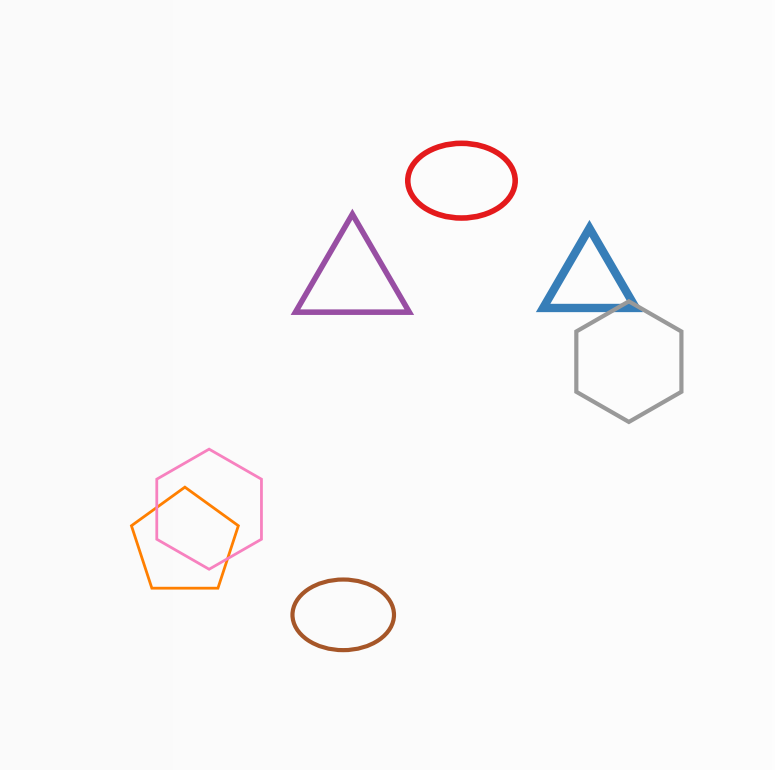[{"shape": "oval", "thickness": 2, "radius": 0.35, "center": [0.595, 0.765]}, {"shape": "triangle", "thickness": 3, "radius": 0.35, "center": [0.761, 0.635]}, {"shape": "triangle", "thickness": 2, "radius": 0.42, "center": [0.455, 0.637]}, {"shape": "pentagon", "thickness": 1, "radius": 0.36, "center": [0.239, 0.295]}, {"shape": "oval", "thickness": 1.5, "radius": 0.33, "center": [0.443, 0.202]}, {"shape": "hexagon", "thickness": 1, "radius": 0.39, "center": [0.27, 0.339]}, {"shape": "hexagon", "thickness": 1.5, "radius": 0.39, "center": [0.811, 0.53]}]